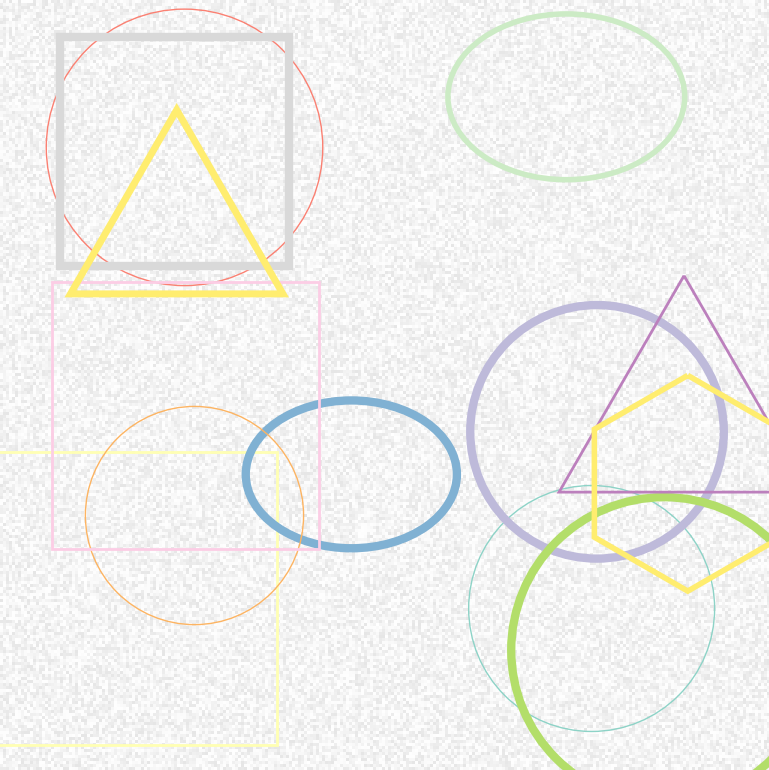[{"shape": "circle", "thickness": 0.5, "radius": 0.8, "center": [0.768, 0.21]}, {"shape": "square", "thickness": 1, "radius": 0.95, "center": [0.169, 0.223]}, {"shape": "circle", "thickness": 3, "radius": 0.82, "center": [0.775, 0.439]}, {"shape": "circle", "thickness": 0.5, "radius": 0.9, "center": [0.24, 0.809]}, {"shape": "oval", "thickness": 3, "radius": 0.69, "center": [0.456, 0.384]}, {"shape": "circle", "thickness": 0.5, "radius": 0.71, "center": [0.253, 0.33]}, {"shape": "circle", "thickness": 3, "radius": 0.99, "center": [0.863, 0.156]}, {"shape": "square", "thickness": 1, "radius": 0.87, "center": [0.241, 0.461]}, {"shape": "square", "thickness": 3, "radius": 0.74, "center": [0.227, 0.803]}, {"shape": "triangle", "thickness": 1, "radius": 0.94, "center": [0.888, 0.455]}, {"shape": "oval", "thickness": 2, "radius": 0.77, "center": [0.735, 0.874]}, {"shape": "triangle", "thickness": 2.5, "radius": 0.8, "center": [0.229, 0.698]}, {"shape": "hexagon", "thickness": 2, "radius": 0.7, "center": [0.893, 0.372]}]